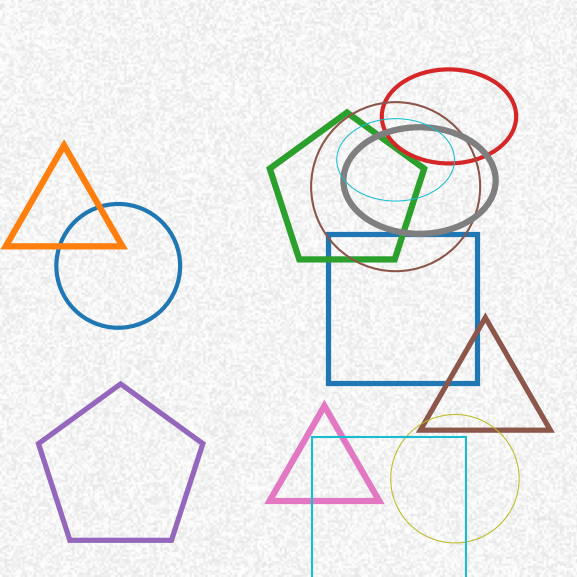[{"shape": "square", "thickness": 2.5, "radius": 0.65, "center": [0.697, 0.465]}, {"shape": "circle", "thickness": 2, "radius": 0.54, "center": [0.205, 0.539]}, {"shape": "triangle", "thickness": 3, "radius": 0.58, "center": [0.111, 0.631]}, {"shape": "pentagon", "thickness": 3, "radius": 0.7, "center": [0.601, 0.664]}, {"shape": "oval", "thickness": 2, "radius": 0.58, "center": [0.777, 0.798]}, {"shape": "pentagon", "thickness": 2.5, "radius": 0.75, "center": [0.209, 0.185]}, {"shape": "circle", "thickness": 1, "radius": 0.73, "center": [0.685, 0.676]}, {"shape": "triangle", "thickness": 2.5, "radius": 0.65, "center": [0.84, 0.319]}, {"shape": "triangle", "thickness": 3, "radius": 0.55, "center": [0.562, 0.186]}, {"shape": "oval", "thickness": 3, "radius": 0.66, "center": [0.726, 0.687]}, {"shape": "circle", "thickness": 0.5, "radius": 0.56, "center": [0.788, 0.17]}, {"shape": "square", "thickness": 1, "radius": 0.67, "center": [0.674, 0.109]}, {"shape": "oval", "thickness": 0.5, "radius": 0.51, "center": [0.685, 0.722]}]